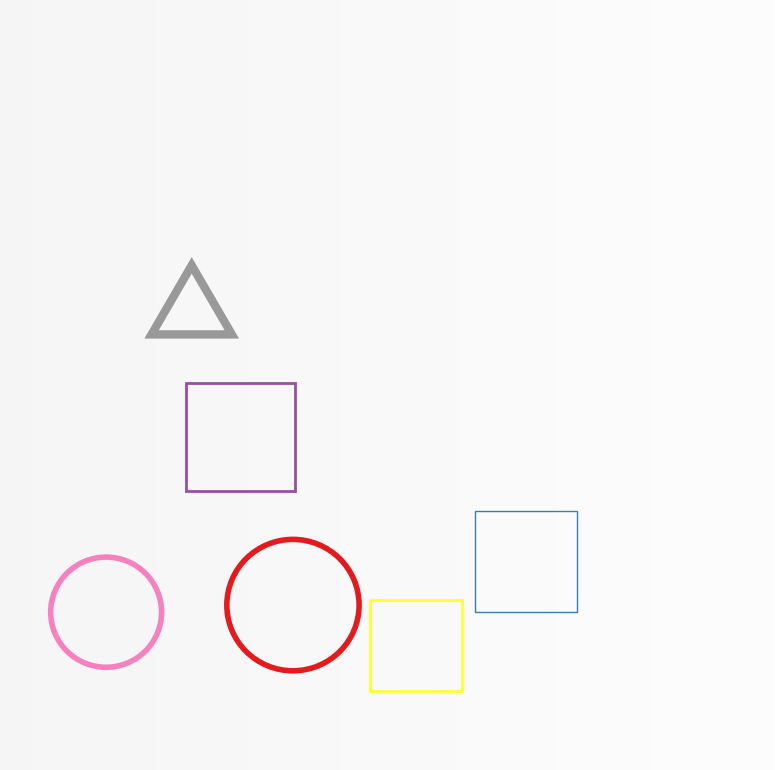[{"shape": "circle", "thickness": 2, "radius": 0.43, "center": [0.378, 0.214]}, {"shape": "square", "thickness": 0.5, "radius": 0.33, "center": [0.679, 0.271]}, {"shape": "square", "thickness": 1, "radius": 0.35, "center": [0.31, 0.432]}, {"shape": "square", "thickness": 1, "radius": 0.3, "center": [0.536, 0.161]}, {"shape": "circle", "thickness": 2, "radius": 0.36, "center": [0.137, 0.205]}, {"shape": "triangle", "thickness": 3, "radius": 0.3, "center": [0.247, 0.596]}]